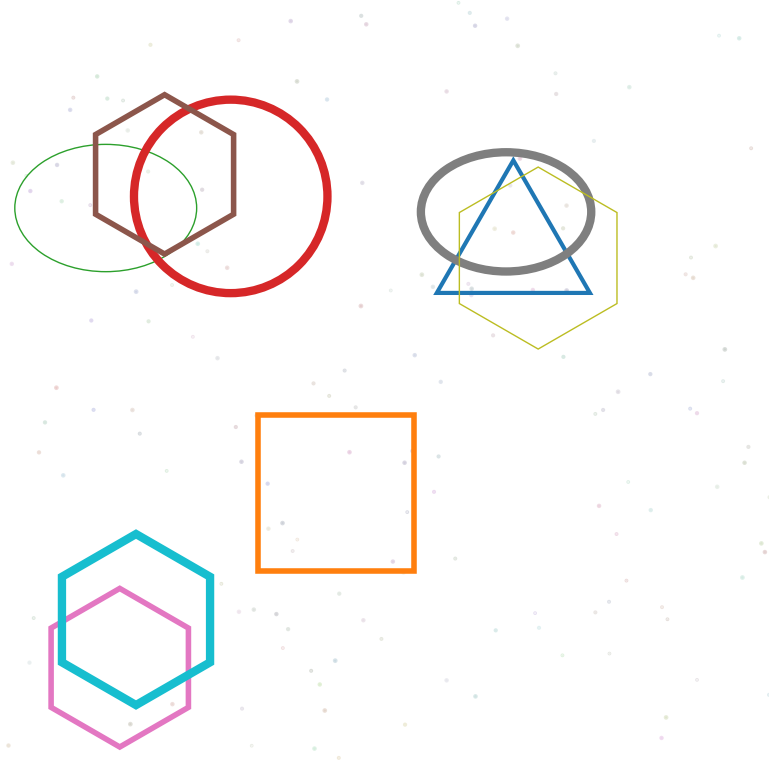[{"shape": "triangle", "thickness": 1.5, "radius": 0.57, "center": [0.667, 0.677]}, {"shape": "square", "thickness": 2, "radius": 0.51, "center": [0.436, 0.36]}, {"shape": "oval", "thickness": 0.5, "radius": 0.59, "center": [0.137, 0.73]}, {"shape": "circle", "thickness": 3, "radius": 0.63, "center": [0.3, 0.745]}, {"shape": "hexagon", "thickness": 2, "radius": 0.52, "center": [0.214, 0.774]}, {"shape": "hexagon", "thickness": 2, "radius": 0.51, "center": [0.156, 0.133]}, {"shape": "oval", "thickness": 3, "radius": 0.55, "center": [0.657, 0.725]}, {"shape": "hexagon", "thickness": 0.5, "radius": 0.59, "center": [0.699, 0.665]}, {"shape": "hexagon", "thickness": 3, "radius": 0.56, "center": [0.177, 0.195]}]